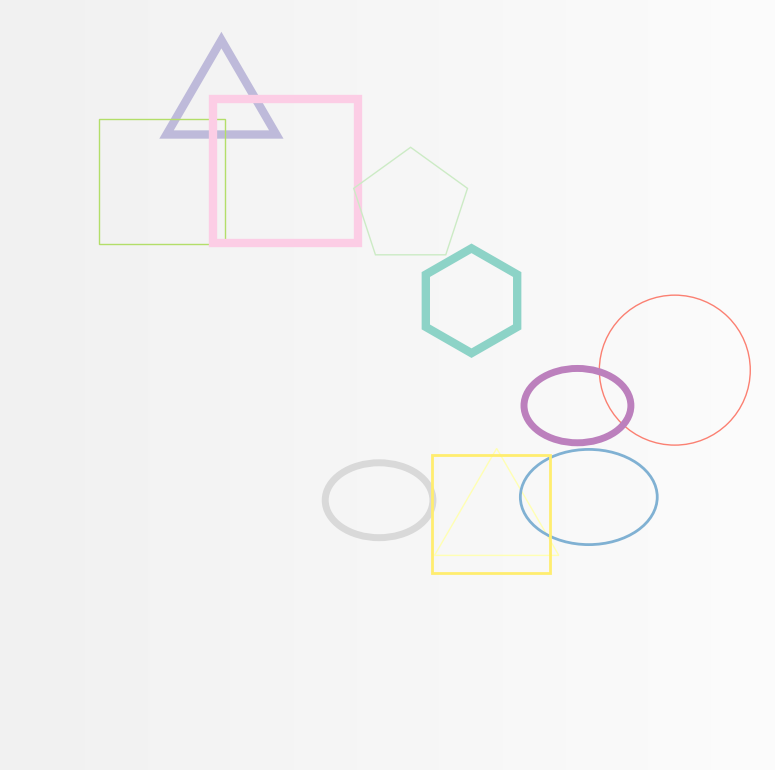[{"shape": "hexagon", "thickness": 3, "radius": 0.34, "center": [0.608, 0.609]}, {"shape": "triangle", "thickness": 0.5, "radius": 0.46, "center": [0.641, 0.325]}, {"shape": "triangle", "thickness": 3, "radius": 0.41, "center": [0.286, 0.866]}, {"shape": "circle", "thickness": 0.5, "radius": 0.49, "center": [0.871, 0.519]}, {"shape": "oval", "thickness": 1, "radius": 0.44, "center": [0.76, 0.355]}, {"shape": "square", "thickness": 0.5, "radius": 0.41, "center": [0.209, 0.764]}, {"shape": "square", "thickness": 3, "radius": 0.47, "center": [0.368, 0.778]}, {"shape": "oval", "thickness": 2.5, "radius": 0.35, "center": [0.489, 0.35]}, {"shape": "oval", "thickness": 2.5, "radius": 0.34, "center": [0.745, 0.473]}, {"shape": "pentagon", "thickness": 0.5, "radius": 0.39, "center": [0.53, 0.732]}, {"shape": "square", "thickness": 1, "radius": 0.38, "center": [0.634, 0.332]}]